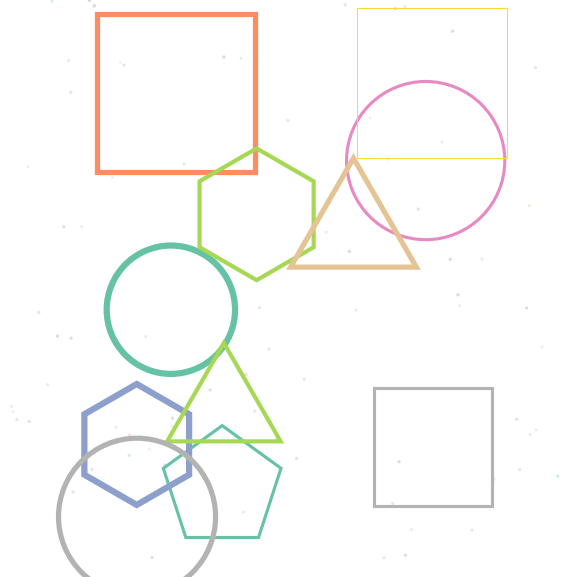[{"shape": "circle", "thickness": 3, "radius": 0.56, "center": [0.296, 0.463]}, {"shape": "pentagon", "thickness": 1.5, "radius": 0.54, "center": [0.385, 0.155]}, {"shape": "square", "thickness": 2.5, "radius": 0.68, "center": [0.305, 0.838]}, {"shape": "hexagon", "thickness": 3, "radius": 0.52, "center": [0.237, 0.229]}, {"shape": "circle", "thickness": 1.5, "radius": 0.68, "center": [0.737, 0.721]}, {"shape": "triangle", "thickness": 2, "radius": 0.57, "center": [0.388, 0.292]}, {"shape": "hexagon", "thickness": 2, "radius": 0.57, "center": [0.444, 0.628]}, {"shape": "square", "thickness": 0.5, "radius": 0.65, "center": [0.748, 0.855]}, {"shape": "triangle", "thickness": 2.5, "radius": 0.63, "center": [0.612, 0.599]}, {"shape": "circle", "thickness": 2.5, "radius": 0.68, "center": [0.237, 0.104]}, {"shape": "square", "thickness": 1.5, "radius": 0.51, "center": [0.75, 0.225]}]